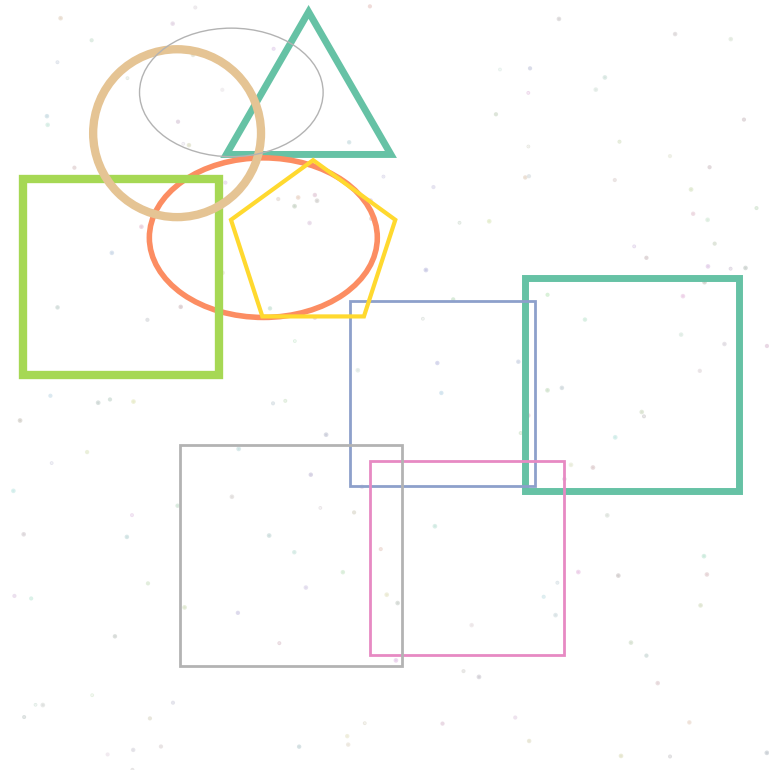[{"shape": "triangle", "thickness": 2.5, "radius": 0.62, "center": [0.401, 0.861]}, {"shape": "square", "thickness": 2.5, "radius": 0.69, "center": [0.821, 0.501]}, {"shape": "oval", "thickness": 2, "radius": 0.74, "center": [0.342, 0.691]}, {"shape": "square", "thickness": 1, "radius": 0.6, "center": [0.575, 0.489]}, {"shape": "square", "thickness": 1, "radius": 0.63, "center": [0.607, 0.275]}, {"shape": "square", "thickness": 3, "radius": 0.64, "center": [0.157, 0.64]}, {"shape": "pentagon", "thickness": 1.5, "radius": 0.56, "center": [0.407, 0.68]}, {"shape": "circle", "thickness": 3, "radius": 0.55, "center": [0.23, 0.827]}, {"shape": "oval", "thickness": 0.5, "radius": 0.6, "center": [0.3, 0.88]}, {"shape": "square", "thickness": 1, "radius": 0.72, "center": [0.378, 0.279]}]